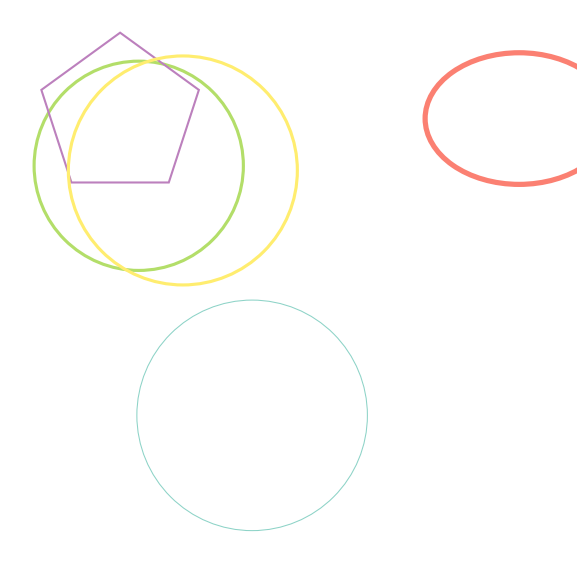[{"shape": "circle", "thickness": 0.5, "radius": 1.0, "center": [0.437, 0.28]}, {"shape": "oval", "thickness": 2.5, "radius": 0.81, "center": [0.899, 0.794]}, {"shape": "circle", "thickness": 1.5, "radius": 0.91, "center": [0.24, 0.712]}, {"shape": "pentagon", "thickness": 1, "radius": 0.72, "center": [0.208, 0.799]}, {"shape": "circle", "thickness": 1.5, "radius": 0.99, "center": [0.317, 0.704]}]